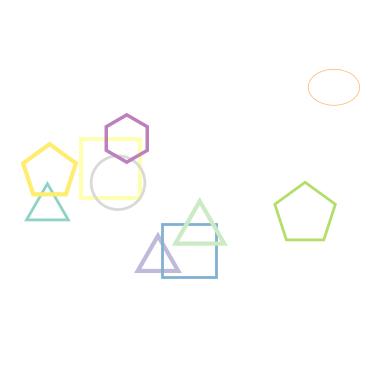[{"shape": "triangle", "thickness": 2, "radius": 0.31, "center": [0.123, 0.46]}, {"shape": "square", "thickness": 3, "radius": 0.38, "center": [0.288, 0.562]}, {"shape": "triangle", "thickness": 3, "radius": 0.3, "center": [0.41, 0.327]}, {"shape": "square", "thickness": 2, "radius": 0.35, "center": [0.491, 0.349]}, {"shape": "oval", "thickness": 0.5, "radius": 0.33, "center": [0.867, 0.773]}, {"shape": "pentagon", "thickness": 2, "radius": 0.41, "center": [0.792, 0.444]}, {"shape": "circle", "thickness": 2, "radius": 0.35, "center": [0.307, 0.525]}, {"shape": "hexagon", "thickness": 2.5, "radius": 0.31, "center": [0.329, 0.64]}, {"shape": "triangle", "thickness": 3, "radius": 0.37, "center": [0.519, 0.404]}, {"shape": "pentagon", "thickness": 3, "radius": 0.36, "center": [0.129, 0.554]}]